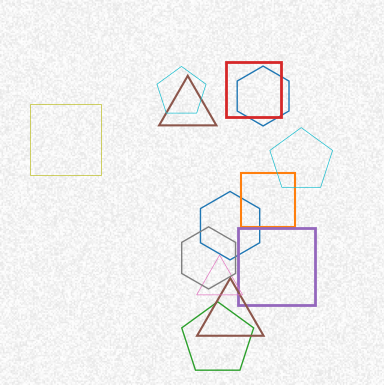[{"shape": "hexagon", "thickness": 1, "radius": 0.44, "center": [0.598, 0.414]}, {"shape": "hexagon", "thickness": 1, "radius": 0.39, "center": [0.683, 0.751]}, {"shape": "square", "thickness": 1.5, "radius": 0.35, "center": [0.696, 0.48]}, {"shape": "pentagon", "thickness": 1, "radius": 0.49, "center": [0.565, 0.118]}, {"shape": "square", "thickness": 2, "radius": 0.36, "center": [0.659, 0.768]}, {"shape": "square", "thickness": 2, "radius": 0.5, "center": [0.719, 0.309]}, {"shape": "triangle", "thickness": 1.5, "radius": 0.43, "center": [0.488, 0.717]}, {"shape": "triangle", "thickness": 1.5, "radius": 0.5, "center": [0.598, 0.178]}, {"shape": "triangle", "thickness": 0.5, "radius": 0.34, "center": [0.57, 0.269]}, {"shape": "hexagon", "thickness": 1, "radius": 0.4, "center": [0.542, 0.33]}, {"shape": "square", "thickness": 0.5, "radius": 0.46, "center": [0.17, 0.637]}, {"shape": "pentagon", "thickness": 0.5, "radius": 0.43, "center": [0.782, 0.583]}, {"shape": "pentagon", "thickness": 0.5, "radius": 0.34, "center": [0.471, 0.76]}]